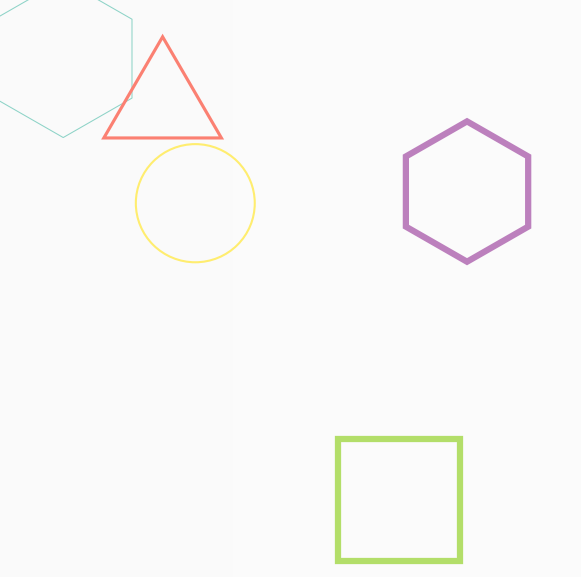[{"shape": "hexagon", "thickness": 0.5, "radius": 0.68, "center": [0.109, 0.898]}, {"shape": "triangle", "thickness": 1.5, "radius": 0.58, "center": [0.28, 0.819]}, {"shape": "square", "thickness": 3, "radius": 0.53, "center": [0.686, 0.134]}, {"shape": "hexagon", "thickness": 3, "radius": 0.61, "center": [0.803, 0.667]}, {"shape": "circle", "thickness": 1, "radius": 0.51, "center": [0.336, 0.647]}]